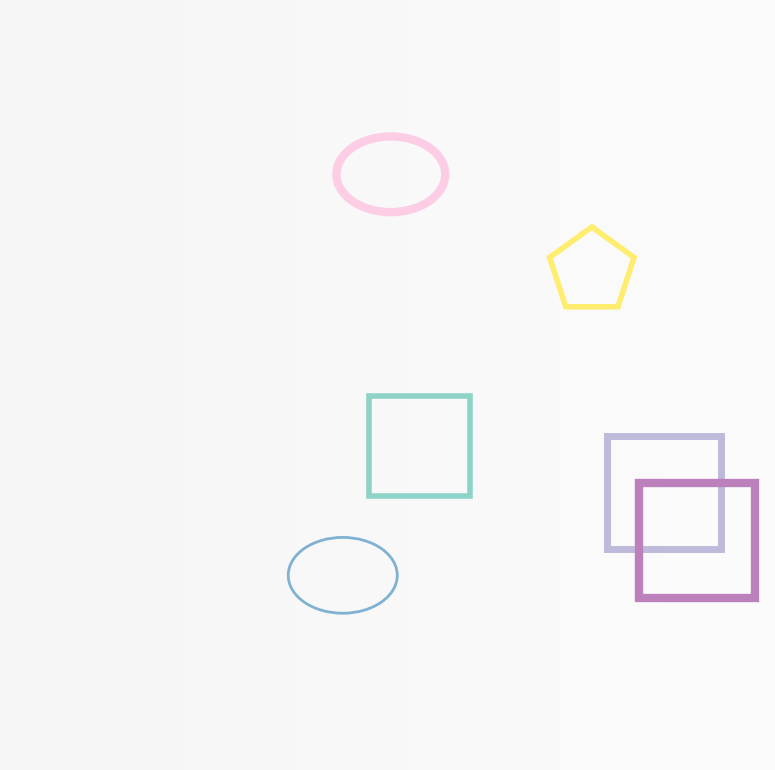[{"shape": "square", "thickness": 2, "radius": 0.32, "center": [0.541, 0.42]}, {"shape": "square", "thickness": 2.5, "radius": 0.37, "center": [0.856, 0.361]}, {"shape": "oval", "thickness": 1, "radius": 0.35, "center": [0.442, 0.253]}, {"shape": "oval", "thickness": 3, "radius": 0.35, "center": [0.504, 0.774]}, {"shape": "square", "thickness": 3, "radius": 0.37, "center": [0.899, 0.298]}, {"shape": "pentagon", "thickness": 2, "radius": 0.29, "center": [0.764, 0.648]}]